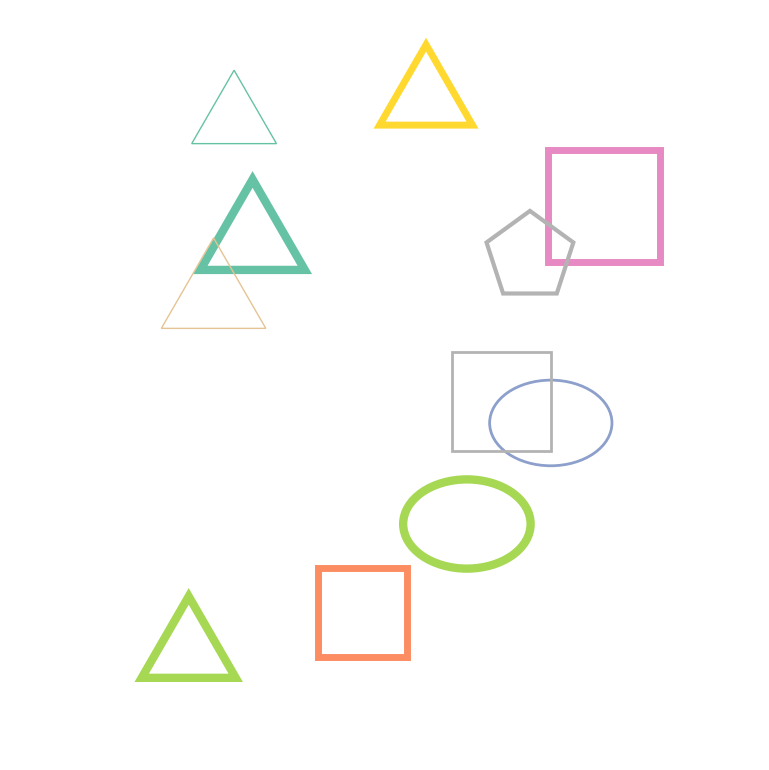[{"shape": "triangle", "thickness": 3, "radius": 0.39, "center": [0.328, 0.689]}, {"shape": "triangle", "thickness": 0.5, "radius": 0.32, "center": [0.304, 0.845]}, {"shape": "square", "thickness": 2.5, "radius": 0.29, "center": [0.471, 0.204]}, {"shape": "oval", "thickness": 1, "radius": 0.4, "center": [0.715, 0.451]}, {"shape": "square", "thickness": 2.5, "radius": 0.36, "center": [0.785, 0.733]}, {"shape": "oval", "thickness": 3, "radius": 0.41, "center": [0.606, 0.319]}, {"shape": "triangle", "thickness": 3, "radius": 0.35, "center": [0.245, 0.155]}, {"shape": "triangle", "thickness": 2.5, "radius": 0.35, "center": [0.553, 0.872]}, {"shape": "triangle", "thickness": 0.5, "radius": 0.39, "center": [0.277, 0.613]}, {"shape": "pentagon", "thickness": 1.5, "radius": 0.3, "center": [0.688, 0.667]}, {"shape": "square", "thickness": 1, "radius": 0.32, "center": [0.651, 0.478]}]